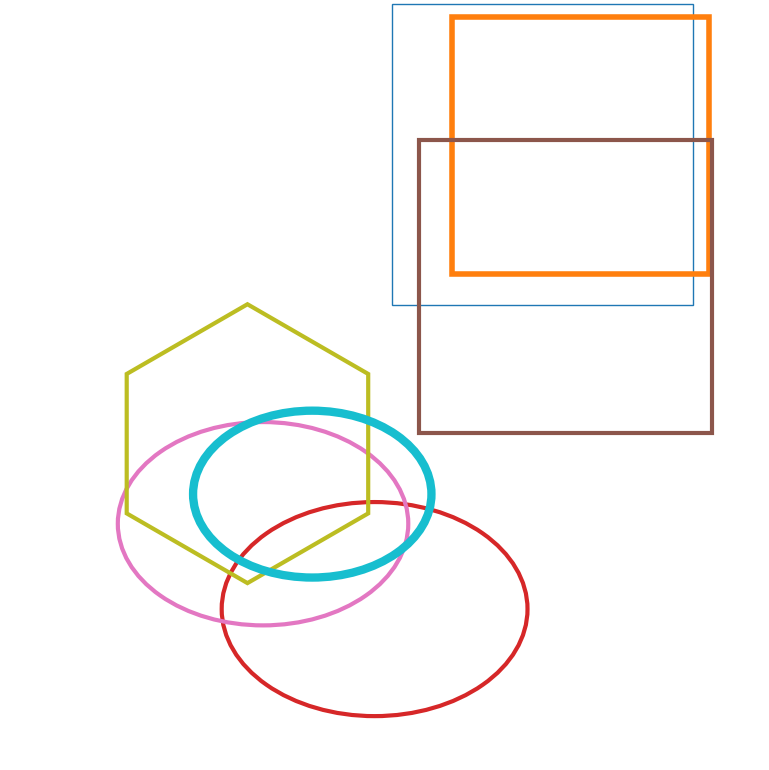[{"shape": "square", "thickness": 0.5, "radius": 0.98, "center": [0.704, 0.8]}, {"shape": "square", "thickness": 2, "radius": 0.84, "center": [0.754, 0.811]}, {"shape": "oval", "thickness": 1.5, "radius": 0.99, "center": [0.486, 0.209]}, {"shape": "square", "thickness": 1.5, "radius": 0.95, "center": [0.734, 0.628]}, {"shape": "oval", "thickness": 1.5, "radius": 0.94, "center": [0.342, 0.32]}, {"shape": "hexagon", "thickness": 1.5, "radius": 0.91, "center": [0.321, 0.424]}, {"shape": "oval", "thickness": 3, "radius": 0.77, "center": [0.406, 0.358]}]